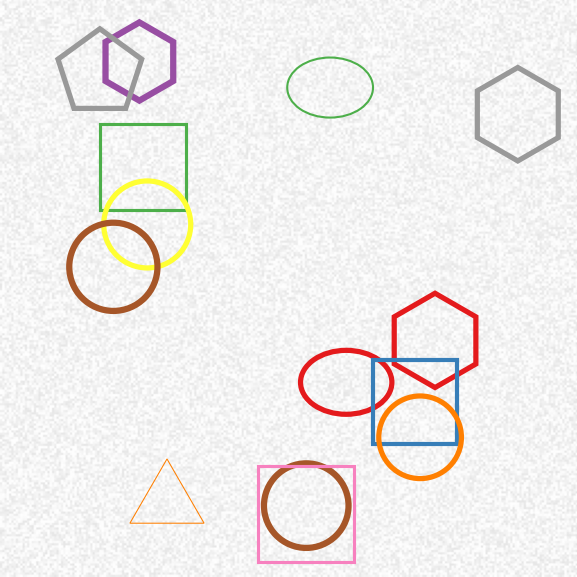[{"shape": "hexagon", "thickness": 2.5, "radius": 0.41, "center": [0.753, 0.41]}, {"shape": "oval", "thickness": 2.5, "radius": 0.4, "center": [0.599, 0.337]}, {"shape": "square", "thickness": 2, "radius": 0.36, "center": [0.718, 0.303]}, {"shape": "square", "thickness": 1.5, "radius": 0.37, "center": [0.248, 0.709]}, {"shape": "oval", "thickness": 1, "radius": 0.37, "center": [0.572, 0.848]}, {"shape": "hexagon", "thickness": 3, "radius": 0.34, "center": [0.241, 0.893]}, {"shape": "circle", "thickness": 2.5, "radius": 0.36, "center": [0.727, 0.242]}, {"shape": "triangle", "thickness": 0.5, "radius": 0.37, "center": [0.289, 0.13]}, {"shape": "circle", "thickness": 2.5, "radius": 0.38, "center": [0.255, 0.61]}, {"shape": "circle", "thickness": 3, "radius": 0.38, "center": [0.196, 0.537]}, {"shape": "circle", "thickness": 3, "radius": 0.37, "center": [0.53, 0.124]}, {"shape": "square", "thickness": 1.5, "radius": 0.42, "center": [0.53, 0.11]}, {"shape": "pentagon", "thickness": 2.5, "radius": 0.38, "center": [0.173, 0.873]}, {"shape": "hexagon", "thickness": 2.5, "radius": 0.4, "center": [0.897, 0.801]}]